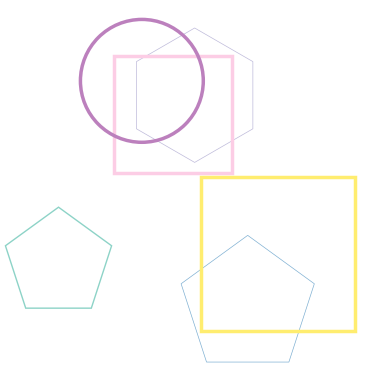[{"shape": "pentagon", "thickness": 1, "radius": 0.72, "center": [0.152, 0.317]}, {"shape": "hexagon", "thickness": 0.5, "radius": 0.87, "center": [0.506, 0.753]}, {"shape": "pentagon", "thickness": 0.5, "radius": 0.91, "center": [0.643, 0.207]}, {"shape": "square", "thickness": 2.5, "radius": 0.76, "center": [0.449, 0.702]}, {"shape": "circle", "thickness": 2.5, "radius": 0.8, "center": [0.368, 0.79]}, {"shape": "square", "thickness": 2.5, "radius": 1.0, "center": [0.721, 0.339]}]